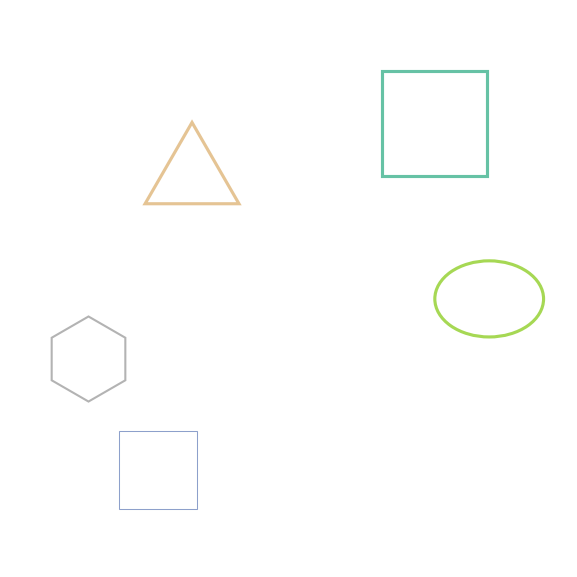[{"shape": "square", "thickness": 1.5, "radius": 0.46, "center": [0.752, 0.786]}, {"shape": "square", "thickness": 0.5, "radius": 0.33, "center": [0.274, 0.185]}, {"shape": "oval", "thickness": 1.5, "radius": 0.47, "center": [0.847, 0.482]}, {"shape": "triangle", "thickness": 1.5, "radius": 0.47, "center": [0.333, 0.693]}, {"shape": "hexagon", "thickness": 1, "radius": 0.37, "center": [0.153, 0.377]}]